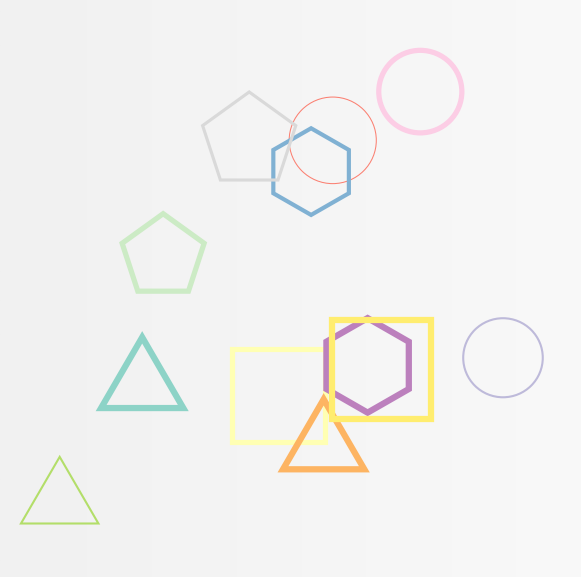[{"shape": "triangle", "thickness": 3, "radius": 0.41, "center": [0.245, 0.333]}, {"shape": "square", "thickness": 2.5, "radius": 0.4, "center": [0.479, 0.314]}, {"shape": "circle", "thickness": 1, "radius": 0.34, "center": [0.865, 0.38]}, {"shape": "circle", "thickness": 0.5, "radius": 0.37, "center": [0.572, 0.756]}, {"shape": "hexagon", "thickness": 2, "radius": 0.38, "center": [0.535, 0.702]}, {"shape": "triangle", "thickness": 3, "radius": 0.4, "center": [0.557, 0.227]}, {"shape": "triangle", "thickness": 1, "radius": 0.38, "center": [0.103, 0.131]}, {"shape": "circle", "thickness": 2.5, "radius": 0.36, "center": [0.723, 0.841]}, {"shape": "pentagon", "thickness": 1.5, "radius": 0.42, "center": [0.429, 0.756]}, {"shape": "hexagon", "thickness": 3, "radius": 0.41, "center": [0.632, 0.366]}, {"shape": "pentagon", "thickness": 2.5, "radius": 0.37, "center": [0.281, 0.555]}, {"shape": "square", "thickness": 3, "radius": 0.43, "center": [0.657, 0.36]}]